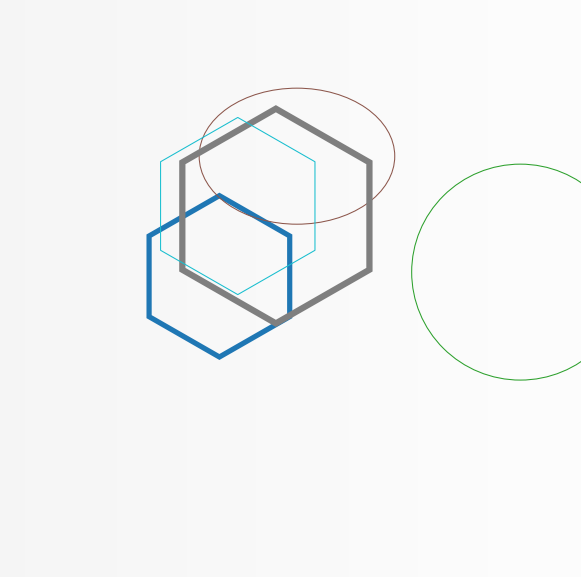[{"shape": "hexagon", "thickness": 2.5, "radius": 0.7, "center": [0.377, 0.521]}, {"shape": "circle", "thickness": 0.5, "radius": 0.93, "center": [0.895, 0.528]}, {"shape": "oval", "thickness": 0.5, "radius": 0.84, "center": [0.511, 0.729]}, {"shape": "hexagon", "thickness": 3, "radius": 0.93, "center": [0.475, 0.625]}, {"shape": "hexagon", "thickness": 0.5, "radius": 0.77, "center": [0.409, 0.642]}]